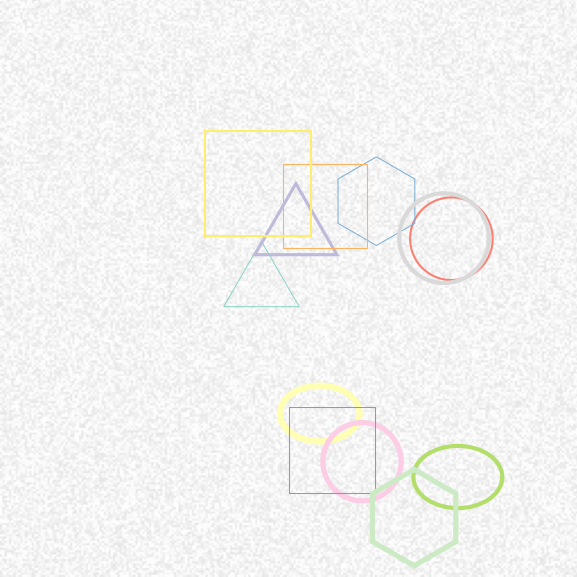[{"shape": "triangle", "thickness": 0.5, "radius": 0.38, "center": [0.453, 0.506]}, {"shape": "oval", "thickness": 3, "radius": 0.35, "center": [0.554, 0.283]}, {"shape": "triangle", "thickness": 1.5, "radius": 0.41, "center": [0.512, 0.599]}, {"shape": "circle", "thickness": 1, "radius": 0.36, "center": [0.782, 0.586]}, {"shape": "hexagon", "thickness": 0.5, "radius": 0.38, "center": [0.652, 0.651]}, {"shape": "square", "thickness": 0.5, "radius": 0.36, "center": [0.563, 0.642]}, {"shape": "oval", "thickness": 2, "radius": 0.38, "center": [0.793, 0.173]}, {"shape": "circle", "thickness": 2.5, "radius": 0.34, "center": [0.627, 0.2]}, {"shape": "circle", "thickness": 2, "radius": 0.39, "center": [0.769, 0.587]}, {"shape": "square", "thickness": 0.5, "radius": 0.37, "center": [0.575, 0.22]}, {"shape": "hexagon", "thickness": 2.5, "radius": 0.42, "center": [0.717, 0.103]}, {"shape": "square", "thickness": 1, "radius": 0.46, "center": [0.447, 0.681]}]